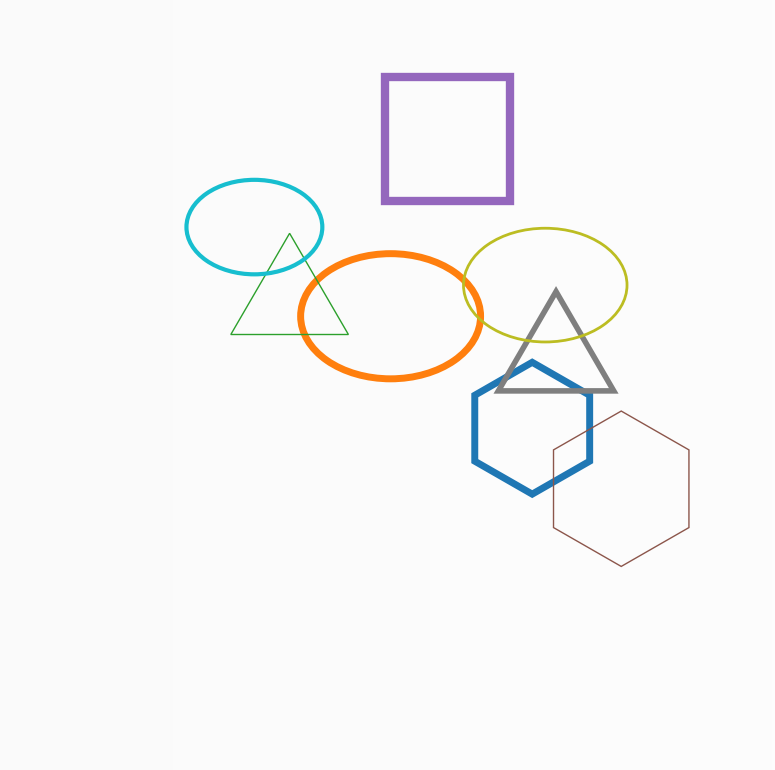[{"shape": "hexagon", "thickness": 2.5, "radius": 0.43, "center": [0.687, 0.444]}, {"shape": "oval", "thickness": 2.5, "radius": 0.58, "center": [0.504, 0.589]}, {"shape": "triangle", "thickness": 0.5, "radius": 0.44, "center": [0.374, 0.609]}, {"shape": "square", "thickness": 3, "radius": 0.4, "center": [0.577, 0.819]}, {"shape": "hexagon", "thickness": 0.5, "radius": 0.5, "center": [0.802, 0.365]}, {"shape": "triangle", "thickness": 2, "radius": 0.43, "center": [0.717, 0.535]}, {"shape": "oval", "thickness": 1, "radius": 0.53, "center": [0.704, 0.63]}, {"shape": "oval", "thickness": 1.5, "radius": 0.44, "center": [0.328, 0.705]}]